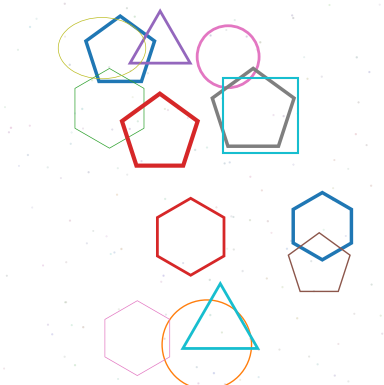[{"shape": "pentagon", "thickness": 2.5, "radius": 0.47, "center": [0.312, 0.864]}, {"shape": "hexagon", "thickness": 2.5, "radius": 0.44, "center": [0.837, 0.412]}, {"shape": "circle", "thickness": 1, "radius": 0.58, "center": [0.537, 0.105]}, {"shape": "hexagon", "thickness": 0.5, "radius": 0.52, "center": [0.284, 0.719]}, {"shape": "hexagon", "thickness": 2, "radius": 0.5, "center": [0.495, 0.385]}, {"shape": "pentagon", "thickness": 3, "radius": 0.52, "center": [0.415, 0.653]}, {"shape": "triangle", "thickness": 2, "radius": 0.45, "center": [0.416, 0.881]}, {"shape": "pentagon", "thickness": 1, "radius": 0.42, "center": [0.829, 0.311]}, {"shape": "circle", "thickness": 2, "radius": 0.4, "center": [0.593, 0.853]}, {"shape": "hexagon", "thickness": 0.5, "radius": 0.49, "center": [0.357, 0.122]}, {"shape": "pentagon", "thickness": 2.5, "radius": 0.56, "center": [0.658, 0.711]}, {"shape": "oval", "thickness": 0.5, "radius": 0.57, "center": [0.265, 0.875]}, {"shape": "square", "thickness": 1.5, "radius": 0.48, "center": [0.676, 0.7]}, {"shape": "triangle", "thickness": 2, "radius": 0.56, "center": [0.572, 0.151]}]